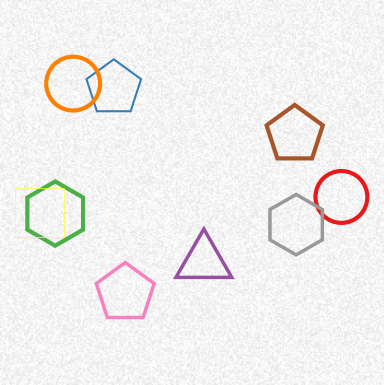[{"shape": "circle", "thickness": 3, "radius": 0.34, "center": [0.887, 0.488]}, {"shape": "pentagon", "thickness": 1.5, "radius": 0.37, "center": [0.296, 0.771]}, {"shape": "hexagon", "thickness": 3, "radius": 0.42, "center": [0.143, 0.445]}, {"shape": "triangle", "thickness": 2.5, "radius": 0.42, "center": [0.529, 0.321]}, {"shape": "circle", "thickness": 3, "radius": 0.35, "center": [0.19, 0.783]}, {"shape": "square", "thickness": 0.5, "radius": 0.32, "center": [0.103, 0.448]}, {"shape": "pentagon", "thickness": 3, "radius": 0.38, "center": [0.765, 0.651]}, {"shape": "pentagon", "thickness": 2.5, "radius": 0.39, "center": [0.325, 0.239]}, {"shape": "hexagon", "thickness": 2.5, "radius": 0.39, "center": [0.769, 0.416]}]